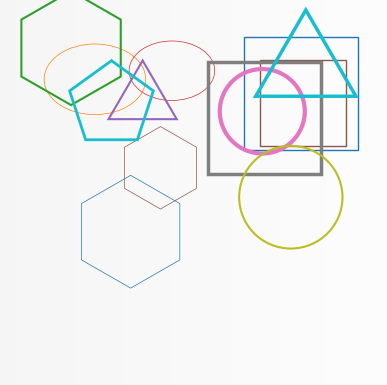[{"shape": "hexagon", "thickness": 0.5, "radius": 0.73, "center": [0.337, 0.398]}, {"shape": "square", "thickness": 1, "radius": 0.73, "center": [0.777, 0.757]}, {"shape": "oval", "thickness": 0.5, "radius": 0.66, "center": [0.245, 0.794]}, {"shape": "hexagon", "thickness": 1.5, "radius": 0.74, "center": [0.183, 0.875]}, {"shape": "oval", "thickness": 0.5, "radius": 0.55, "center": [0.444, 0.816]}, {"shape": "triangle", "thickness": 1.5, "radius": 0.51, "center": [0.368, 0.741]}, {"shape": "hexagon", "thickness": 0.5, "radius": 0.54, "center": [0.414, 0.564]}, {"shape": "square", "thickness": 1, "radius": 0.56, "center": [0.782, 0.732]}, {"shape": "circle", "thickness": 3, "radius": 0.55, "center": [0.677, 0.711]}, {"shape": "square", "thickness": 2.5, "radius": 0.73, "center": [0.682, 0.693]}, {"shape": "circle", "thickness": 1.5, "radius": 0.67, "center": [0.751, 0.488]}, {"shape": "triangle", "thickness": 2.5, "radius": 0.75, "center": [0.789, 0.825]}, {"shape": "pentagon", "thickness": 2, "radius": 0.57, "center": [0.288, 0.729]}]